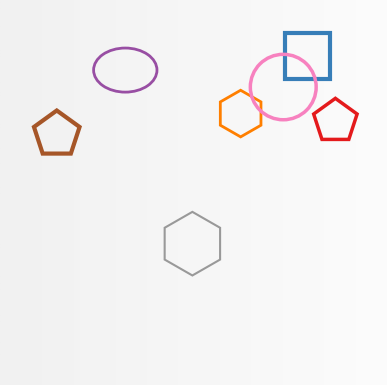[{"shape": "pentagon", "thickness": 2.5, "radius": 0.29, "center": [0.866, 0.686]}, {"shape": "square", "thickness": 3, "radius": 0.29, "center": [0.794, 0.855]}, {"shape": "oval", "thickness": 2, "radius": 0.41, "center": [0.323, 0.818]}, {"shape": "hexagon", "thickness": 2, "radius": 0.3, "center": [0.621, 0.705]}, {"shape": "pentagon", "thickness": 3, "radius": 0.31, "center": [0.146, 0.651]}, {"shape": "circle", "thickness": 2.5, "radius": 0.42, "center": [0.731, 0.774]}, {"shape": "hexagon", "thickness": 1.5, "radius": 0.41, "center": [0.496, 0.367]}]